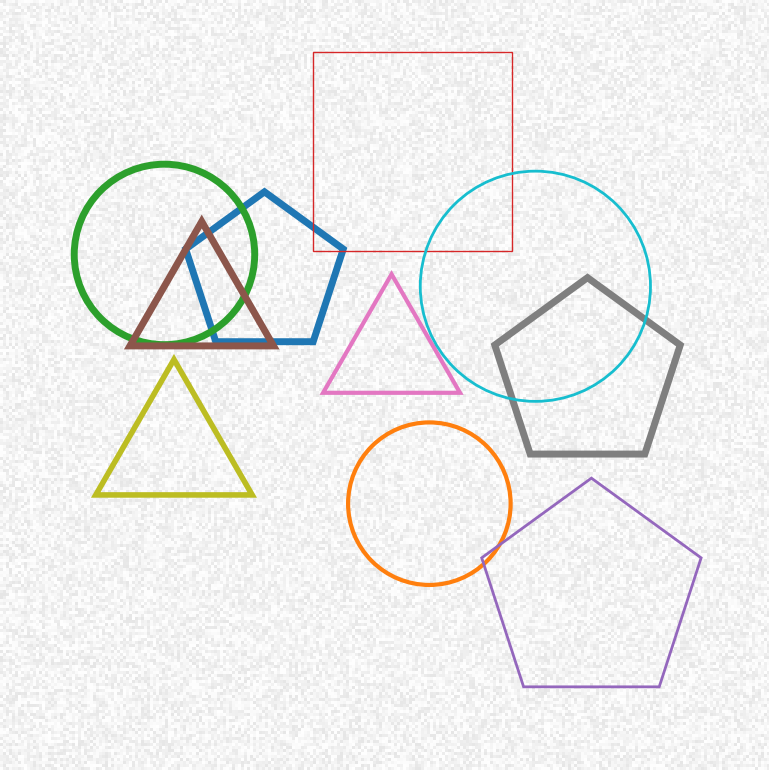[{"shape": "pentagon", "thickness": 2.5, "radius": 0.54, "center": [0.343, 0.643]}, {"shape": "circle", "thickness": 1.5, "radius": 0.53, "center": [0.558, 0.346]}, {"shape": "circle", "thickness": 2.5, "radius": 0.59, "center": [0.214, 0.67]}, {"shape": "square", "thickness": 0.5, "radius": 0.65, "center": [0.536, 0.803]}, {"shape": "pentagon", "thickness": 1, "radius": 0.75, "center": [0.768, 0.229]}, {"shape": "triangle", "thickness": 2.5, "radius": 0.54, "center": [0.262, 0.605]}, {"shape": "triangle", "thickness": 1.5, "radius": 0.51, "center": [0.509, 0.541]}, {"shape": "pentagon", "thickness": 2.5, "radius": 0.63, "center": [0.763, 0.513]}, {"shape": "triangle", "thickness": 2, "radius": 0.59, "center": [0.226, 0.416]}, {"shape": "circle", "thickness": 1, "radius": 0.75, "center": [0.695, 0.628]}]